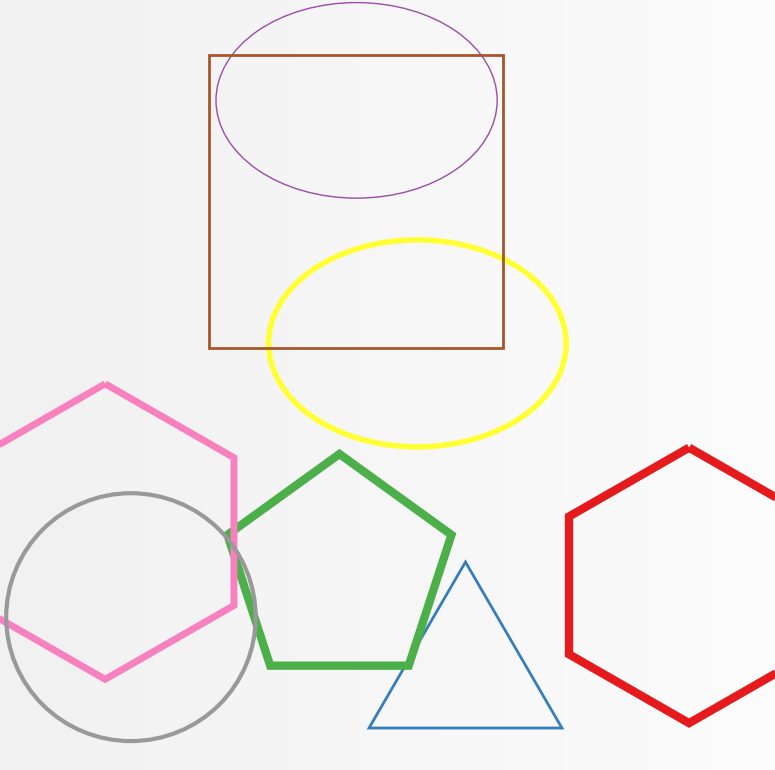[{"shape": "hexagon", "thickness": 3, "radius": 0.89, "center": [0.889, 0.24]}, {"shape": "triangle", "thickness": 1, "radius": 0.72, "center": [0.601, 0.126]}, {"shape": "pentagon", "thickness": 3, "radius": 0.76, "center": [0.438, 0.258]}, {"shape": "oval", "thickness": 0.5, "radius": 0.91, "center": [0.46, 0.87]}, {"shape": "oval", "thickness": 2, "radius": 0.96, "center": [0.539, 0.554]}, {"shape": "square", "thickness": 1, "radius": 0.95, "center": [0.459, 0.738]}, {"shape": "hexagon", "thickness": 2.5, "radius": 0.96, "center": [0.136, 0.31]}, {"shape": "circle", "thickness": 1.5, "radius": 0.8, "center": [0.169, 0.198]}]